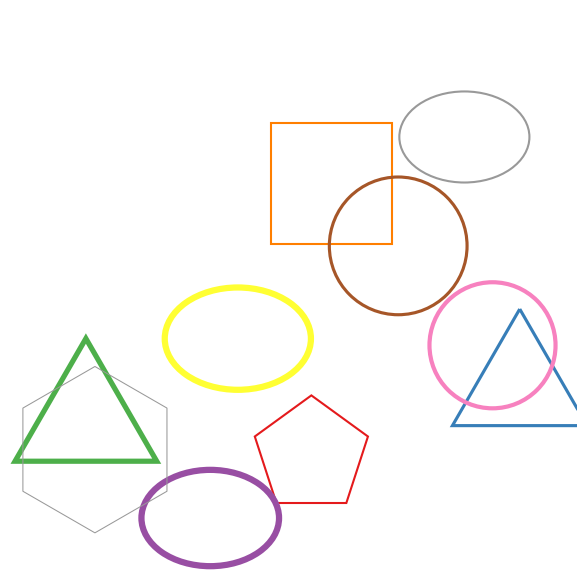[{"shape": "pentagon", "thickness": 1, "radius": 0.52, "center": [0.539, 0.211]}, {"shape": "triangle", "thickness": 1.5, "radius": 0.67, "center": [0.9, 0.329]}, {"shape": "triangle", "thickness": 2.5, "radius": 0.71, "center": [0.149, 0.271]}, {"shape": "oval", "thickness": 3, "radius": 0.6, "center": [0.364, 0.102]}, {"shape": "square", "thickness": 1, "radius": 0.52, "center": [0.574, 0.682]}, {"shape": "oval", "thickness": 3, "radius": 0.63, "center": [0.412, 0.413]}, {"shape": "circle", "thickness": 1.5, "radius": 0.6, "center": [0.69, 0.573]}, {"shape": "circle", "thickness": 2, "radius": 0.55, "center": [0.853, 0.401]}, {"shape": "hexagon", "thickness": 0.5, "radius": 0.72, "center": [0.164, 0.22]}, {"shape": "oval", "thickness": 1, "radius": 0.56, "center": [0.804, 0.762]}]